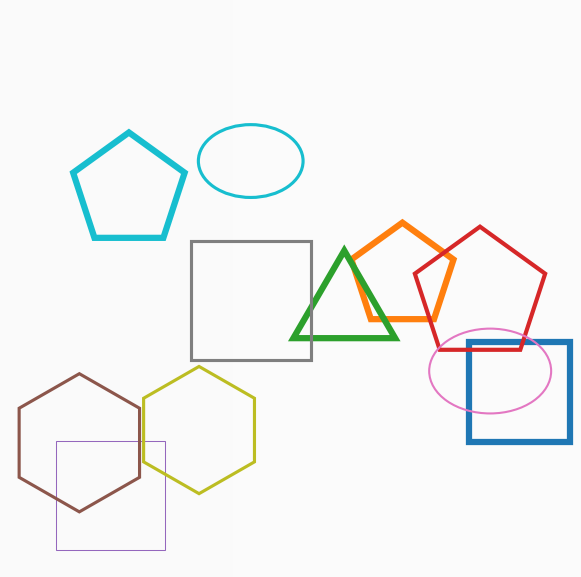[{"shape": "square", "thickness": 3, "radius": 0.44, "center": [0.894, 0.32]}, {"shape": "pentagon", "thickness": 3, "radius": 0.46, "center": [0.692, 0.521]}, {"shape": "triangle", "thickness": 3, "radius": 0.51, "center": [0.592, 0.464]}, {"shape": "pentagon", "thickness": 2, "radius": 0.59, "center": [0.826, 0.489]}, {"shape": "square", "thickness": 0.5, "radius": 0.47, "center": [0.191, 0.141]}, {"shape": "hexagon", "thickness": 1.5, "radius": 0.6, "center": [0.137, 0.232]}, {"shape": "oval", "thickness": 1, "radius": 0.52, "center": [0.843, 0.357]}, {"shape": "square", "thickness": 1.5, "radius": 0.52, "center": [0.432, 0.479]}, {"shape": "hexagon", "thickness": 1.5, "radius": 0.55, "center": [0.342, 0.254]}, {"shape": "oval", "thickness": 1.5, "radius": 0.45, "center": [0.431, 0.72]}, {"shape": "pentagon", "thickness": 3, "radius": 0.5, "center": [0.222, 0.669]}]